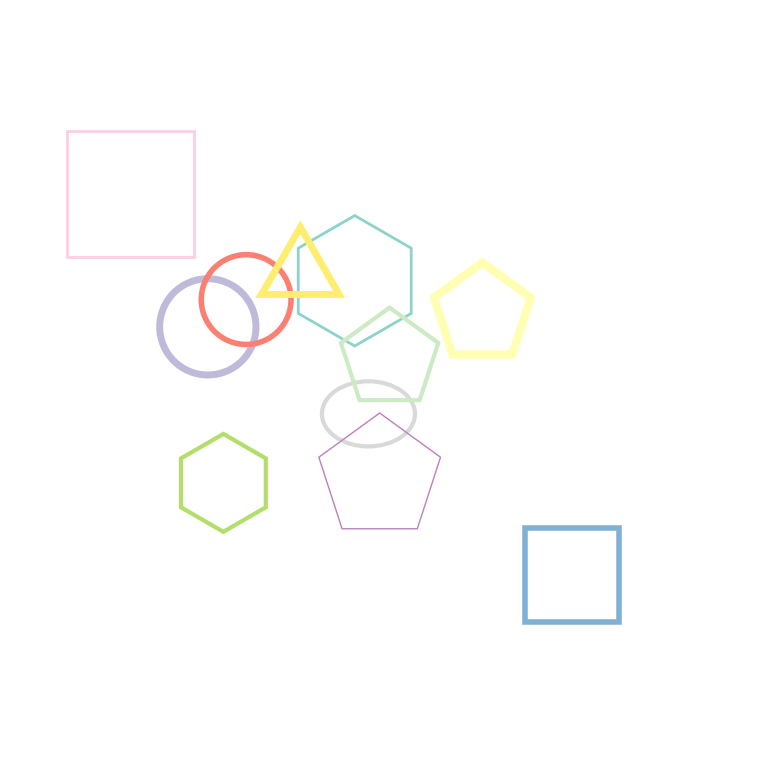[{"shape": "hexagon", "thickness": 1, "radius": 0.42, "center": [0.461, 0.635]}, {"shape": "pentagon", "thickness": 3, "radius": 0.33, "center": [0.626, 0.593]}, {"shape": "circle", "thickness": 2.5, "radius": 0.31, "center": [0.27, 0.576]}, {"shape": "circle", "thickness": 2, "radius": 0.29, "center": [0.32, 0.611]}, {"shape": "square", "thickness": 2, "radius": 0.31, "center": [0.743, 0.253]}, {"shape": "hexagon", "thickness": 1.5, "radius": 0.32, "center": [0.29, 0.373]}, {"shape": "square", "thickness": 1, "radius": 0.41, "center": [0.169, 0.748]}, {"shape": "oval", "thickness": 1.5, "radius": 0.3, "center": [0.478, 0.463]}, {"shape": "pentagon", "thickness": 0.5, "radius": 0.42, "center": [0.493, 0.381]}, {"shape": "pentagon", "thickness": 1.5, "radius": 0.33, "center": [0.506, 0.534]}, {"shape": "triangle", "thickness": 2.5, "radius": 0.29, "center": [0.39, 0.647]}]